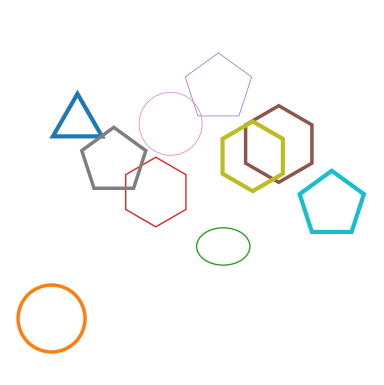[{"shape": "triangle", "thickness": 3, "radius": 0.37, "center": [0.201, 0.683]}, {"shape": "circle", "thickness": 2.5, "radius": 0.43, "center": [0.134, 0.173]}, {"shape": "oval", "thickness": 1, "radius": 0.35, "center": [0.58, 0.36]}, {"shape": "hexagon", "thickness": 1, "radius": 0.45, "center": [0.405, 0.501]}, {"shape": "pentagon", "thickness": 0.5, "radius": 0.45, "center": [0.567, 0.772]}, {"shape": "hexagon", "thickness": 2.5, "radius": 0.5, "center": [0.724, 0.626]}, {"shape": "circle", "thickness": 0.5, "radius": 0.41, "center": [0.443, 0.678]}, {"shape": "pentagon", "thickness": 2.5, "radius": 0.44, "center": [0.296, 0.582]}, {"shape": "hexagon", "thickness": 3, "radius": 0.45, "center": [0.656, 0.594]}, {"shape": "pentagon", "thickness": 3, "radius": 0.44, "center": [0.862, 0.469]}]